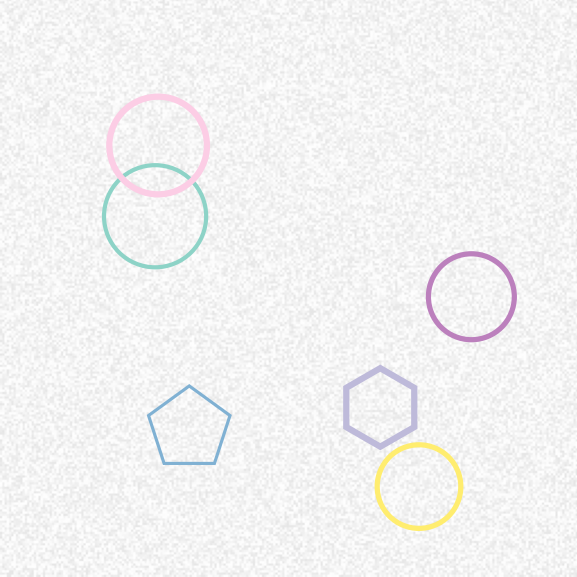[{"shape": "circle", "thickness": 2, "radius": 0.44, "center": [0.269, 0.625]}, {"shape": "hexagon", "thickness": 3, "radius": 0.34, "center": [0.658, 0.294]}, {"shape": "pentagon", "thickness": 1.5, "radius": 0.37, "center": [0.328, 0.257]}, {"shape": "circle", "thickness": 3, "radius": 0.42, "center": [0.274, 0.747]}, {"shape": "circle", "thickness": 2.5, "radius": 0.37, "center": [0.816, 0.485]}, {"shape": "circle", "thickness": 2.5, "radius": 0.36, "center": [0.726, 0.157]}]